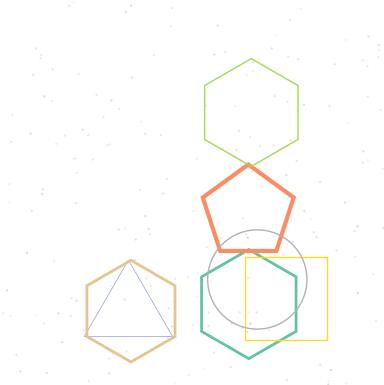[{"shape": "hexagon", "thickness": 2, "radius": 0.71, "center": [0.646, 0.21]}, {"shape": "pentagon", "thickness": 3, "radius": 0.62, "center": [0.645, 0.449]}, {"shape": "triangle", "thickness": 0.5, "radius": 0.66, "center": [0.334, 0.192]}, {"shape": "hexagon", "thickness": 1, "radius": 0.7, "center": [0.653, 0.708]}, {"shape": "square", "thickness": 1, "radius": 0.54, "center": [0.743, 0.224]}, {"shape": "hexagon", "thickness": 2, "radius": 0.66, "center": [0.34, 0.192]}, {"shape": "circle", "thickness": 1, "radius": 0.64, "center": [0.668, 0.274]}]